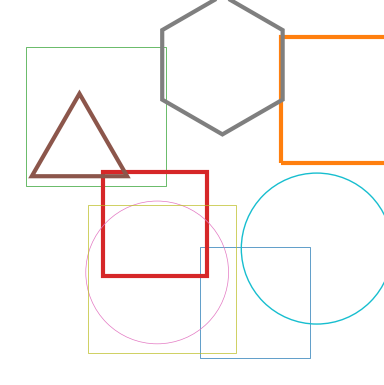[{"shape": "square", "thickness": 0.5, "radius": 0.72, "center": [0.662, 0.214]}, {"shape": "square", "thickness": 3, "radius": 0.82, "center": [0.893, 0.741]}, {"shape": "square", "thickness": 0.5, "radius": 0.91, "center": [0.25, 0.697]}, {"shape": "square", "thickness": 3, "radius": 0.67, "center": [0.403, 0.418]}, {"shape": "triangle", "thickness": 3, "radius": 0.71, "center": [0.206, 0.614]}, {"shape": "circle", "thickness": 0.5, "radius": 0.93, "center": [0.408, 0.292]}, {"shape": "hexagon", "thickness": 3, "radius": 0.9, "center": [0.578, 0.832]}, {"shape": "square", "thickness": 0.5, "radius": 0.96, "center": [0.421, 0.275]}, {"shape": "circle", "thickness": 1, "radius": 0.98, "center": [0.823, 0.354]}]